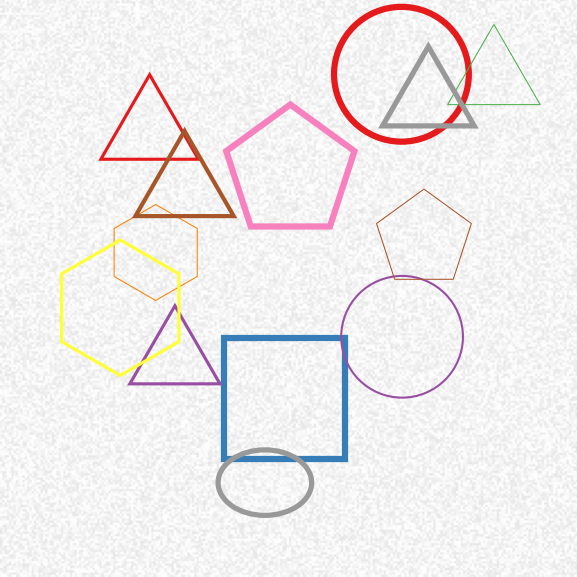[{"shape": "circle", "thickness": 3, "radius": 0.58, "center": [0.695, 0.871]}, {"shape": "triangle", "thickness": 1.5, "radius": 0.49, "center": [0.259, 0.772]}, {"shape": "square", "thickness": 3, "radius": 0.52, "center": [0.493, 0.309]}, {"shape": "triangle", "thickness": 0.5, "radius": 0.46, "center": [0.855, 0.864]}, {"shape": "triangle", "thickness": 1.5, "radius": 0.45, "center": [0.303, 0.38]}, {"shape": "circle", "thickness": 1, "radius": 0.53, "center": [0.696, 0.416]}, {"shape": "hexagon", "thickness": 0.5, "radius": 0.42, "center": [0.27, 0.562]}, {"shape": "hexagon", "thickness": 1.5, "radius": 0.59, "center": [0.208, 0.466]}, {"shape": "pentagon", "thickness": 0.5, "radius": 0.43, "center": [0.734, 0.585]}, {"shape": "triangle", "thickness": 2, "radius": 0.49, "center": [0.32, 0.674]}, {"shape": "pentagon", "thickness": 3, "radius": 0.58, "center": [0.503, 0.701]}, {"shape": "oval", "thickness": 2.5, "radius": 0.41, "center": [0.459, 0.163]}, {"shape": "triangle", "thickness": 2.5, "radius": 0.46, "center": [0.742, 0.827]}]